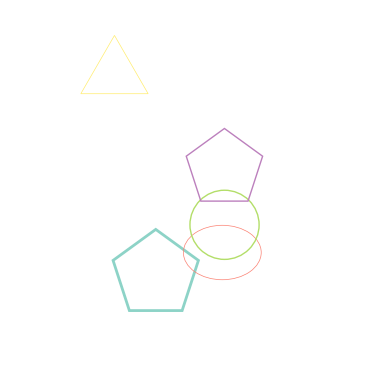[{"shape": "pentagon", "thickness": 2, "radius": 0.58, "center": [0.405, 0.288]}, {"shape": "oval", "thickness": 0.5, "radius": 0.51, "center": [0.577, 0.344]}, {"shape": "circle", "thickness": 1, "radius": 0.45, "center": [0.583, 0.416]}, {"shape": "pentagon", "thickness": 1, "radius": 0.52, "center": [0.583, 0.562]}, {"shape": "triangle", "thickness": 0.5, "radius": 0.5, "center": [0.297, 0.807]}]